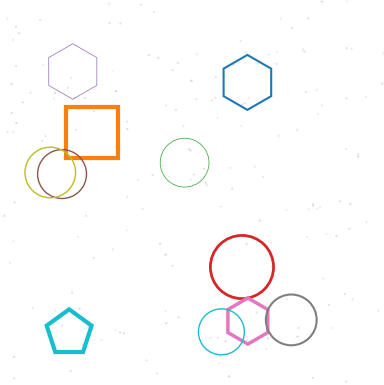[{"shape": "hexagon", "thickness": 1.5, "radius": 0.36, "center": [0.643, 0.786]}, {"shape": "square", "thickness": 3, "radius": 0.33, "center": [0.239, 0.655]}, {"shape": "circle", "thickness": 0.5, "radius": 0.32, "center": [0.48, 0.578]}, {"shape": "circle", "thickness": 2, "radius": 0.41, "center": [0.628, 0.306]}, {"shape": "hexagon", "thickness": 0.5, "radius": 0.36, "center": [0.189, 0.814]}, {"shape": "circle", "thickness": 1, "radius": 0.32, "center": [0.161, 0.548]}, {"shape": "hexagon", "thickness": 2.5, "radius": 0.3, "center": [0.644, 0.166]}, {"shape": "circle", "thickness": 1.5, "radius": 0.33, "center": [0.757, 0.169]}, {"shape": "circle", "thickness": 1, "radius": 0.33, "center": [0.131, 0.552]}, {"shape": "circle", "thickness": 1, "radius": 0.3, "center": [0.575, 0.138]}, {"shape": "pentagon", "thickness": 3, "radius": 0.31, "center": [0.18, 0.135]}]